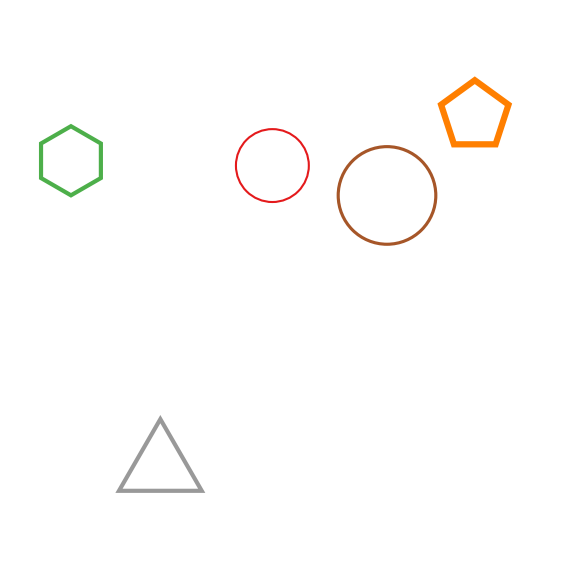[{"shape": "circle", "thickness": 1, "radius": 0.32, "center": [0.472, 0.712]}, {"shape": "hexagon", "thickness": 2, "radius": 0.3, "center": [0.123, 0.721]}, {"shape": "pentagon", "thickness": 3, "radius": 0.31, "center": [0.822, 0.799]}, {"shape": "circle", "thickness": 1.5, "radius": 0.42, "center": [0.67, 0.661]}, {"shape": "triangle", "thickness": 2, "radius": 0.41, "center": [0.278, 0.191]}]